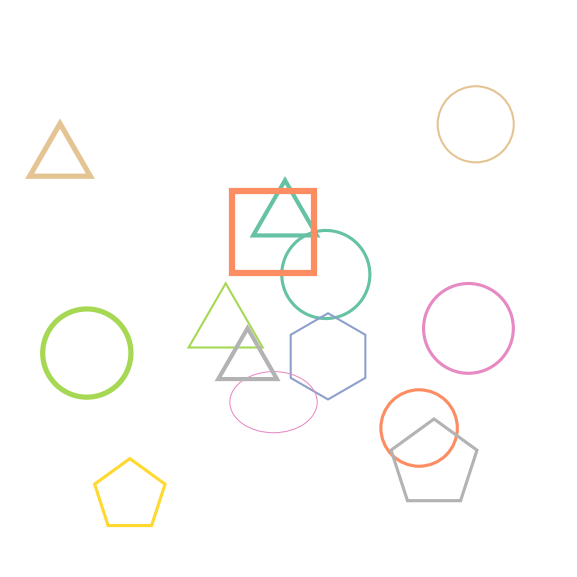[{"shape": "triangle", "thickness": 2, "radius": 0.32, "center": [0.494, 0.623]}, {"shape": "circle", "thickness": 1.5, "radius": 0.38, "center": [0.564, 0.524]}, {"shape": "square", "thickness": 3, "radius": 0.36, "center": [0.473, 0.598]}, {"shape": "circle", "thickness": 1.5, "radius": 0.33, "center": [0.726, 0.258]}, {"shape": "hexagon", "thickness": 1, "radius": 0.37, "center": [0.568, 0.382]}, {"shape": "circle", "thickness": 1.5, "radius": 0.39, "center": [0.811, 0.43]}, {"shape": "oval", "thickness": 0.5, "radius": 0.38, "center": [0.474, 0.303]}, {"shape": "triangle", "thickness": 1, "radius": 0.37, "center": [0.391, 0.434]}, {"shape": "circle", "thickness": 2.5, "radius": 0.38, "center": [0.15, 0.388]}, {"shape": "pentagon", "thickness": 1.5, "radius": 0.32, "center": [0.225, 0.141]}, {"shape": "triangle", "thickness": 2.5, "radius": 0.3, "center": [0.104, 0.724]}, {"shape": "circle", "thickness": 1, "radius": 0.33, "center": [0.824, 0.784]}, {"shape": "triangle", "thickness": 2, "radius": 0.29, "center": [0.429, 0.372]}, {"shape": "pentagon", "thickness": 1.5, "radius": 0.39, "center": [0.752, 0.195]}]